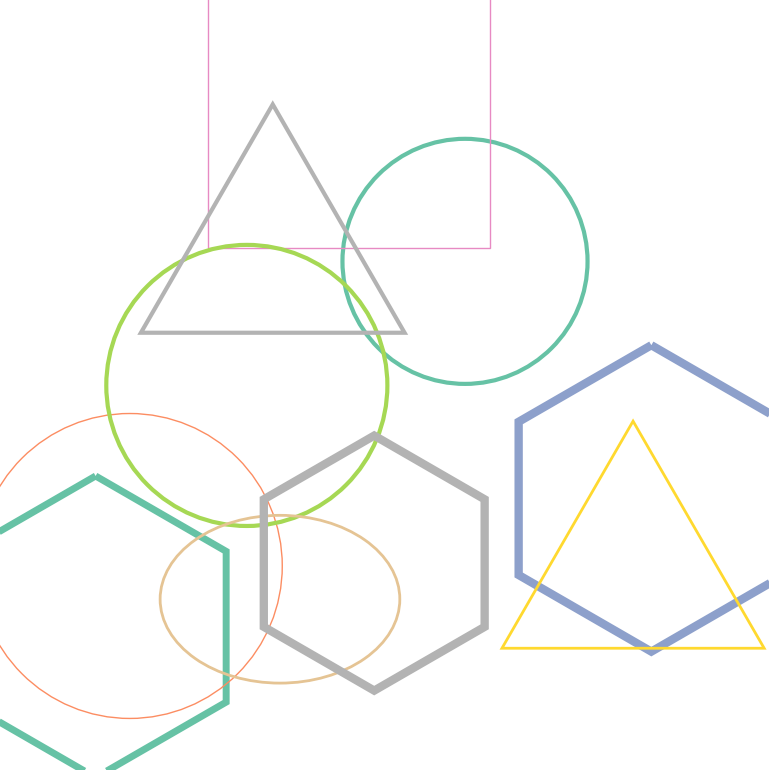[{"shape": "circle", "thickness": 1.5, "radius": 0.8, "center": [0.604, 0.661]}, {"shape": "hexagon", "thickness": 2.5, "radius": 0.98, "center": [0.124, 0.186]}, {"shape": "circle", "thickness": 0.5, "radius": 0.99, "center": [0.169, 0.265]}, {"shape": "hexagon", "thickness": 3, "radius": 0.99, "center": [0.846, 0.353]}, {"shape": "square", "thickness": 0.5, "radius": 0.91, "center": [0.453, 0.86]}, {"shape": "circle", "thickness": 1.5, "radius": 0.91, "center": [0.321, 0.499]}, {"shape": "triangle", "thickness": 1, "radius": 0.98, "center": [0.822, 0.256]}, {"shape": "oval", "thickness": 1, "radius": 0.78, "center": [0.364, 0.222]}, {"shape": "triangle", "thickness": 1.5, "radius": 0.99, "center": [0.354, 0.667]}, {"shape": "hexagon", "thickness": 3, "radius": 0.83, "center": [0.486, 0.269]}]